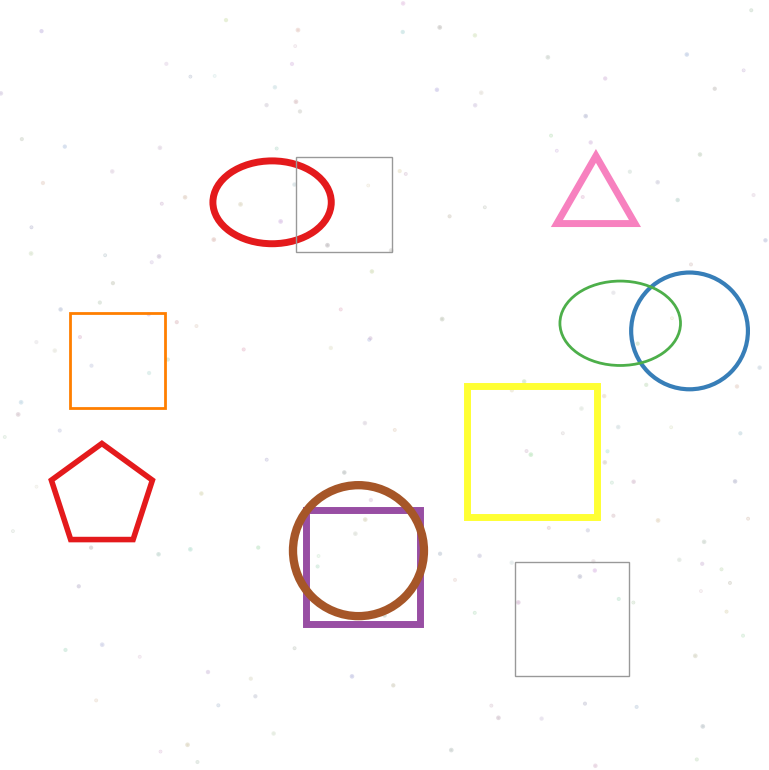[{"shape": "pentagon", "thickness": 2, "radius": 0.34, "center": [0.132, 0.355]}, {"shape": "oval", "thickness": 2.5, "radius": 0.38, "center": [0.353, 0.737]}, {"shape": "circle", "thickness": 1.5, "radius": 0.38, "center": [0.896, 0.57]}, {"shape": "oval", "thickness": 1, "radius": 0.39, "center": [0.805, 0.58]}, {"shape": "square", "thickness": 2.5, "radius": 0.37, "center": [0.471, 0.264]}, {"shape": "square", "thickness": 1, "radius": 0.31, "center": [0.152, 0.532]}, {"shape": "square", "thickness": 2.5, "radius": 0.42, "center": [0.691, 0.414]}, {"shape": "circle", "thickness": 3, "radius": 0.43, "center": [0.466, 0.285]}, {"shape": "triangle", "thickness": 2.5, "radius": 0.29, "center": [0.774, 0.739]}, {"shape": "square", "thickness": 0.5, "radius": 0.37, "center": [0.743, 0.196]}, {"shape": "square", "thickness": 0.5, "radius": 0.31, "center": [0.447, 0.734]}]